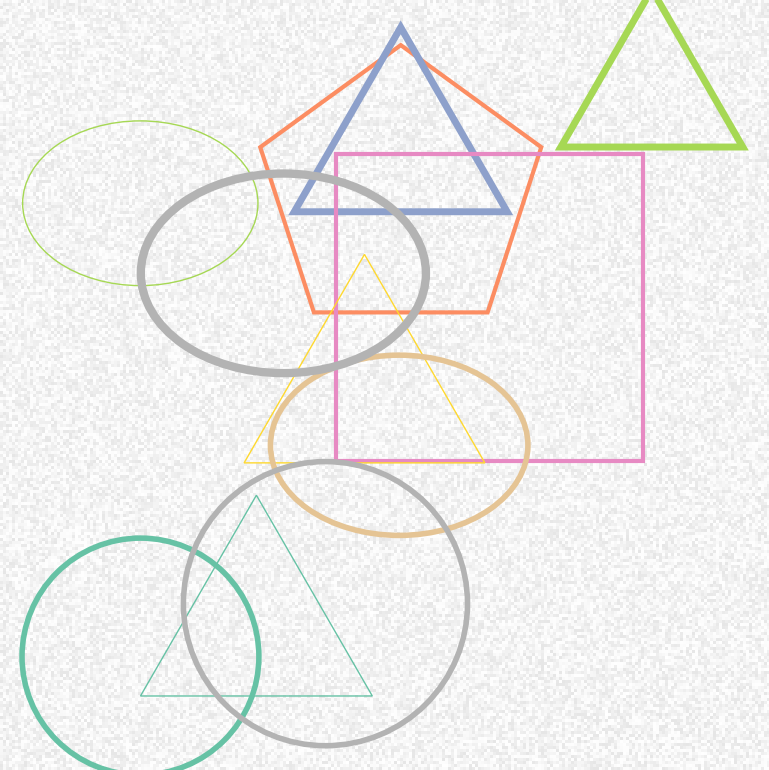[{"shape": "circle", "thickness": 2, "radius": 0.77, "center": [0.182, 0.147]}, {"shape": "triangle", "thickness": 0.5, "radius": 0.87, "center": [0.333, 0.183]}, {"shape": "pentagon", "thickness": 1.5, "radius": 0.96, "center": [0.52, 0.75]}, {"shape": "triangle", "thickness": 2.5, "radius": 0.8, "center": [0.52, 0.805]}, {"shape": "square", "thickness": 1.5, "radius": 1.0, "center": [0.635, 0.6]}, {"shape": "triangle", "thickness": 2.5, "radius": 0.68, "center": [0.847, 0.877]}, {"shape": "oval", "thickness": 0.5, "radius": 0.76, "center": [0.182, 0.736]}, {"shape": "triangle", "thickness": 0.5, "radius": 0.9, "center": [0.473, 0.489]}, {"shape": "oval", "thickness": 2, "radius": 0.84, "center": [0.518, 0.422]}, {"shape": "circle", "thickness": 2, "radius": 0.92, "center": [0.423, 0.216]}, {"shape": "oval", "thickness": 3, "radius": 0.93, "center": [0.368, 0.645]}]